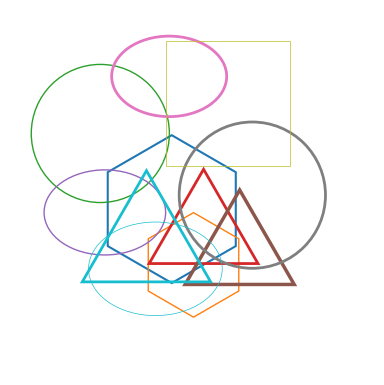[{"shape": "hexagon", "thickness": 1.5, "radius": 0.96, "center": [0.446, 0.457]}, {"shape": "hexagon", "thickness": 1, "radius": 0.68, "center": [0.503, 0.312]}, {"shape": "circle", "thickness": 1, "radius": 0.9, "center": [0.261, 0.653]}, {"shape": "triangle", "thickness": 2, "radius": 0.82, "center": [0.529, 0.397]}, {"shape": "oval", "thickness": 1, "radius": 0.79, "center": [0.272, 0.448]}, {"shape": "triangle", "thickness": 2.5, "radius": 0.82, "center": [0.623, 0.343]}, {"shape": "oval", "thickness": 2, "radius": 0.75, "center": [0.439, 0.802]}, {"shape": "circle", "thickness": 2, "radius": 0.95, "center": [0.655, 0.493]}, {"shape": "square", "thickness": 0.5, "radius": 0.81, "center": [0.592, 0.731]}, {"shape": "oval", "thickness": 0.5, "radius": 0.87, "center": [0.404, 0.302]}, {"shape": "triangle", "thickness": 2, "radius": 0.96, "center": [0.38, 0.364]}]